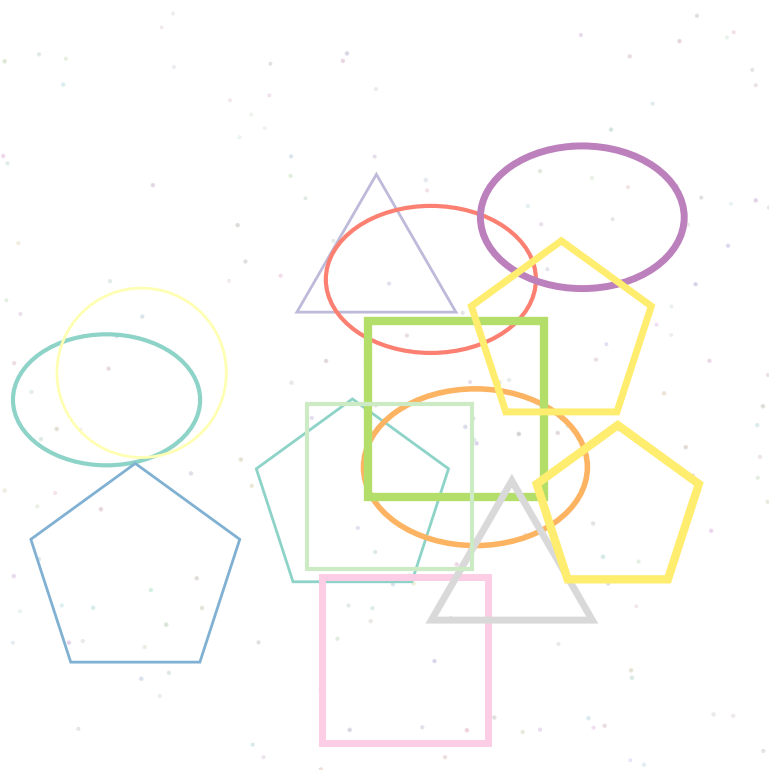[{"shape": "pentagon", "thickness": 1, "radius": 0.66, "center": [0.458, 0.351]}, {"shape": "oval", "thickness": 1.5, "radius": 0.61, "center": [0.138, 0.481]}, {"shape": "circle", "thickness": 1, "radius": 0.55, "center": [0.184, 0.516]}, {"shape": "triangle", "thickness": 1, "radius": 0.6, "center": [0.489, 0.654]}, {"shape": "oval", "thickness": 1.5, "radius": 0.68, "center": [0.56, 0.637]}, {"shape": "pentagon", "thickness": 1, "radius": 0.71, "center": [0.176, 0.255]}, {"shape": "oval", "thickness": 2, "radius": 0.73, "center": [0.617, 0.393]}, {"shape": "square", "thickness": 3, "radius": 0.57, "center": [0.592, 0.469]}, {"shape": "square", "thickness": 2.5, "radius": 0.54, "center": [0.526, 0.143]}, {"shape": "triangle", "thickness": 2.5, "radius": 0.6, "center": [0.665, 0.255]}, {"shape": "oval", "thickness": 2.5, "radius": 0.66, "center": [0.756, 0.718]}, {"shape": "square", "thickness": 1.5, "radius": 0.53, "center": [0.506, 0.368]}, {"shape": "pentagon", "thickness": 3, "radius": 0.55, "center": [0.802, 0.337]}, {"shape": "pentagon", "thickness": 2.5, "radius": 0.61, "center": [0.729, 0.564]}]